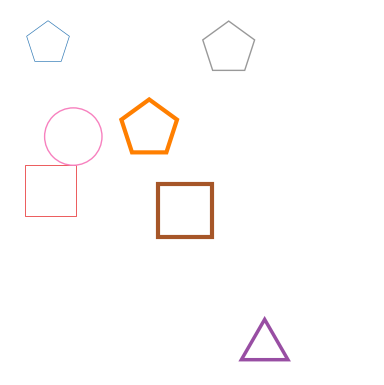[{"shape": "square", "thickness": 0.5, "radius": 0.33, "center": [0.131, 0.506]}, {"shape": "pentagon", "thickness": 0.5, "radius": 0.29, "center": [0.125, 0.888]}, {"shape": "triangle", "thickness": 2.5, "radius": 0.35, "center": [0.687, 0.101]}, {"shape": "pentagon", "thickness": 3, "radius": 0.38, "center": [0.388, 0.666]}, {"shape": "square", "thickness": 3, "radius": 0.35, "center": [0.481, 0.453]}, {"shape": "circle", "thickness": 1, "radius": 0.37, "center": [0.19, 0.645]}, {"shape": "pentagon", "thickness": 1, "radius": 0.35, "center": [0.594, 0.874]}]